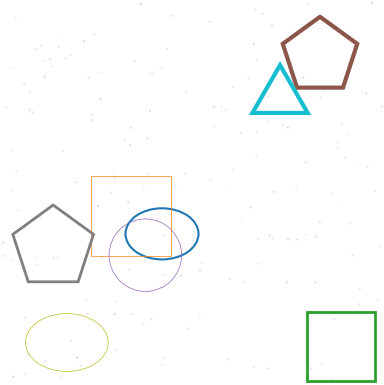[{"shape": "oval", "thickness": 1.5, "radius": 0.47, "center": [0.421, 0.393]}, {"shape": "square", "thickness": 0.5, "radius": 0.52, "center": [0.339, 0.439]}, {"shape": "square", "thickness": 2, "radius": 0.45, "center": [0.886, 0.1]}, {"shape": "circle", "thickness": 0.5, "radius": 0.47, "center": [0.378, 0.337]}, {"shape": "pentagon", "thickness": 3, "radius": 0.51, "center": [0.831, 0.855]}, {"shape": "pentagon", "thickness": 2, "radius": 0.55, "center": [0.138, 0.357]}, {"shape": "oval", "thickness": 0.5, "radius": 0.54, "center": [0.174, 0.11]}, {"shape": "triangle", "thickness": 3, "radius": 0.41, "center": [0.727, 0.748]}]